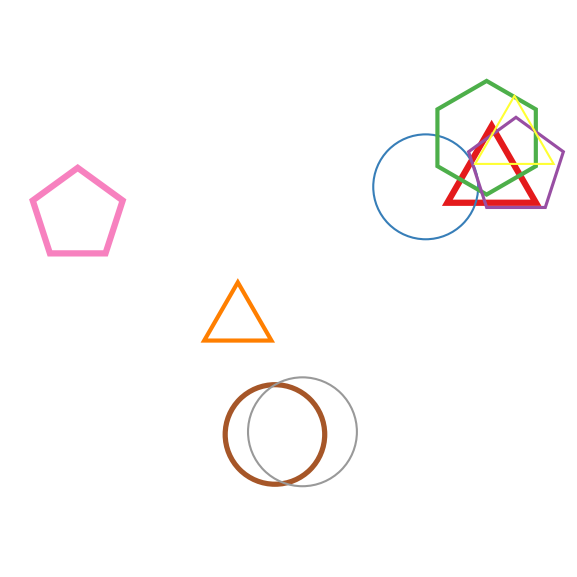[{"shape": "triangle", "thickness": 3, "radius": 0.44, "center": [0.851, 0.692]}, {"shape": "circle", "thickness": 1, "radius": 0.45, "center": [0.737, 0.676]}, {"shape": "hexagon", "thickness": 2, "radius": 0.49, "center": [0.843, 0.761]}, {"shape": "pentagon", "thickness": 1.5, "radius": 0.43, "center": [0.893, 0.71]}, {"shape": "triangle", "thickness": 2, "radius": 0.34, "center": [0.412, 0.443]}, {"shape": "triangle", "thickness": 1, "radius": 0.39, "center": [0.891, 0.755]}, {"shape": "circle", "thickness": 2.5, "radius": 0.43, "center": [0.476, 0.247]}, {"shape": "pentagon", "thickness": 3, "radius": 0.41, "center": [0.135, 0.627]}, {"shape": "circle", "thickness": 1, "radius": 0.47, "center": [0.524, 0.251]}]